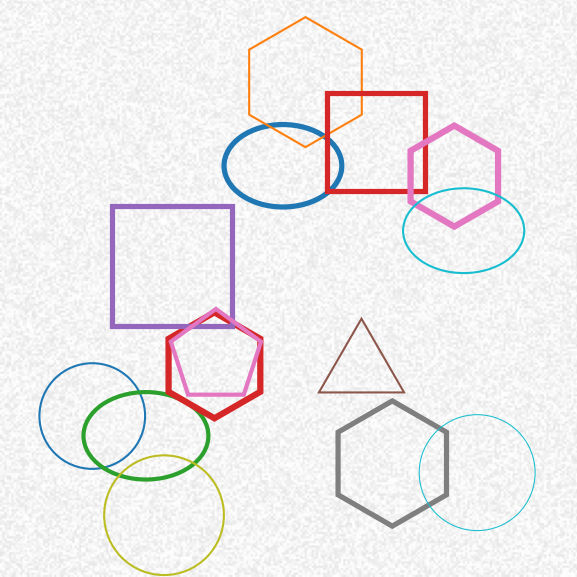[{"shape": "oval", "thickness": 2.5, "radius": 0.51, "center": [0.49, 0.712]}, {"shape": "circle", "thickness": 1, "radius": 0.46, "center": [0.16, 0.279]}, {"shape": "hexagon", "thickness": 1, "radius": 0.56, "center": [0.529, 0.857]}, {"shape": "oval", "thickness": 2, "radius": 0.54, "center": [0.253, 0.244]}, {"shape": "square", "thickness": 2.5, "radius": 0.42, "center": [0.651, 0.753]}, {"shape": "hexagon", "thickness": 3, "radius": 0.46, "center": [0.371, 0.367]}, {"shape": "square", "thickness": 2.5, "radius": 0.52, "center": [0.297, 0.539]}, {"shape": "triangle", "thickness": 1, "radius": 0.43, "center": [0.626, 0.362]}, {"shape": "hexagon", "thickness": 3, "radius": 0.44, "center": [0.787, 0.694]}, {"shape": "pentagon", "thickness": 2, "radius": 0.41, "center": [0.374, 0.382]}, {"shape": "hexagon", "thickness": 2.5, "radius": 0.54, "center": [0.679, 0.197]}, {"shape": "circle", "thickness": 1, "radius": 0.52, "center": [0.284, 0.107]}, {"shape": "oval", "thickness": 1, "radius": 0.52, "center": [0.803, 0.6]}, {"shape": "circle", "thickness": 0.5, "radius": 0.5, "center": [0.826, 0.181]}]